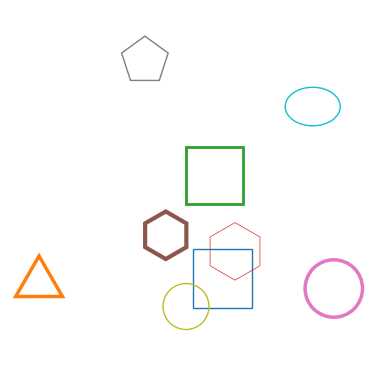[{"shape": "square", "thickness": 1, "radius": 0.38, "center": [0.578, 0.277]}, {"shape": "triangle", "thickness": 2.5, "radius": 0.35, "center": [0.101, 0.265]}, {"shape": "square", "thickness": 2, "radius": 0.37, "center": [0.557, 0.543]}, {"shape": "hexagon", "thickness": 0.5, "radius": 0.37, "center": [0.61, 0.347]}, {"shape": "hexagon", "thickness": 3, "radius": 0.31, "center": [0.431, 0.389]}, {"shape": "circle", "thickness": 2.5, "radius": 0.37, "center": [0.867, 0.251]}, {"shape": "pentagon", "thickness": 1, "radius": 0.32, "center": [0.376, 0.843]}, {"shape": "circle", "thickness": 1, "radius": 0.3, "center": [0.483, 0.204]}, {"shape": "oval", "thickness": 1, "radius": 0.36, "center": [0.812, 0.723]}]